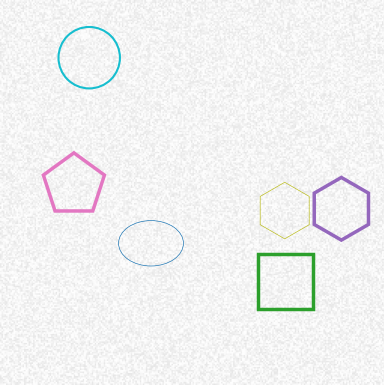[{"shape": "oval", "thickness": 0.5, "radius": 0.42, "center": [0.392, 0.368]}, {"shape": "square", "thickness": 2.5, "radius": 0.36, "center": [0.741, 0.269]}, {"shape": "hexagon", "thickness": 2.5, "radius": 0.41, "center": [0.887, 0.458]}, {"shape": "pentagon", "thickness": 2.5, "radius": 0.42, "center": [0.192, 0.519]}, {"shape": "hexagon", "thickness": 0.5, "radius": 0.37, "center": [0.739, 0.453]}, {"shape": "circle", "thickness": 1.5, "radius": 0.4, "center": [0.232, 0.85]}]